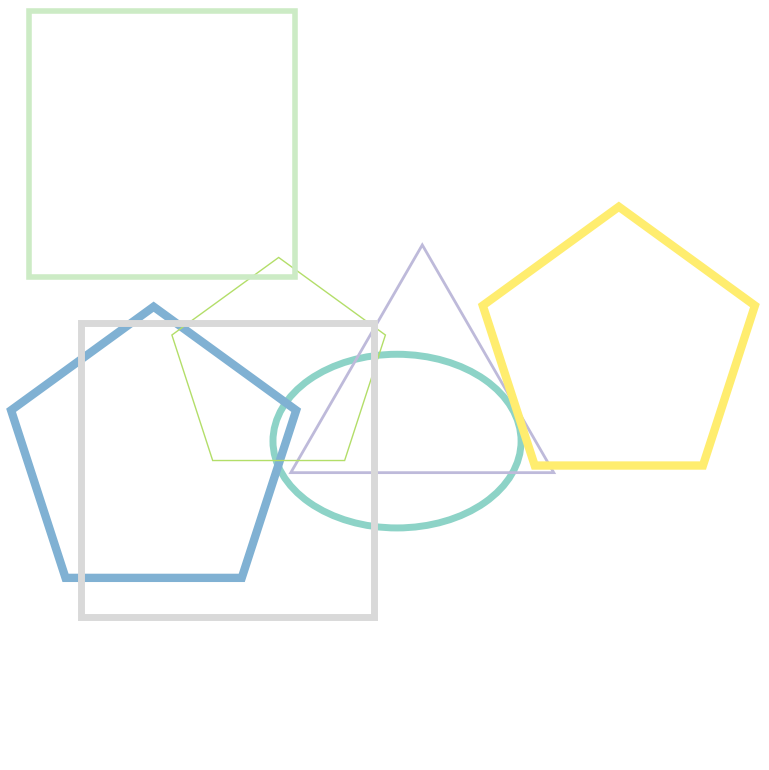[{"shape": "oval", "thickness": 2.5, "radius": 0.81, "center": [0.516, 0.427]}, {"shape": "triangle", "thickness": 1, "radius": 0.99, "center": [0.548, 0.485]}, {"shape": "pentagon", "thickness": 3, "radius": 0.97, "center": [0.2, 0.407]}, {"shape": "pentagon", "thickness": 0.5, "radius": 0.73, "center": [0.362, 0.52]}, {"shape": "square", "thickness": 2.5, "radius": 0.95, "center": [0.295, 0.389]}, {"shape": "square", "thickness": 2, "radius": 0.86, "center": [0.211, 0.813]}, {"shape": "pentagon", "thickness": 3, "radius": 0.93, "center": [0.804, 0.546]}]